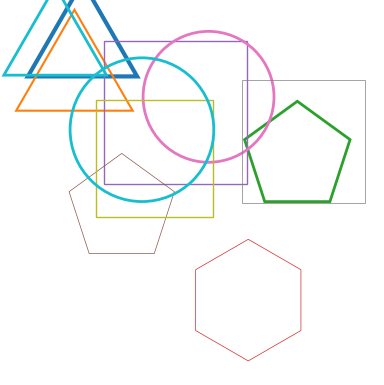[{"shape": "triangle", "thickness": 3, "radius": 0.82, "center": [0.214, 0.883]}, {"shape": "triangle", "thickness": 1.5, "radius": 0.87, "center": [0.193, 0.8]}, {"shape": "pentagon", "thickness": 2, "radius": 0.72, "center": [0.772, 0.593]}, {"shape": "hexagon", "thickness": 0.5, "radius": 0.79, "center": [0.645, 0.22]}, {"shape": "square", "thickness": 1, "radius": 0.93, "center": [0.456, 0.708]}, {"shape": "pentagon", "thickness": 0.5, "radius": 0.72, "center": [0.316, 0.458]}, {"shape": "circle", "thickness": 2, "radius": 0.85, "center": [0.542, 0.749]}, {"shape": "square", "thickness": 0.5, "radius": 0.79, "center": [0.788, 0.632]}, {"shape": "square", "thickness": 1, "radius": 0.76, "center": [0.401, 0.588]}, {"shape": "circle", "thickness": 2, "radius": 0.93, "center": [0.369, 0.663]}, {"shape": "triangle", "thickness": 2, "radius": 0.77, "center": [0.143, 0.882]}]